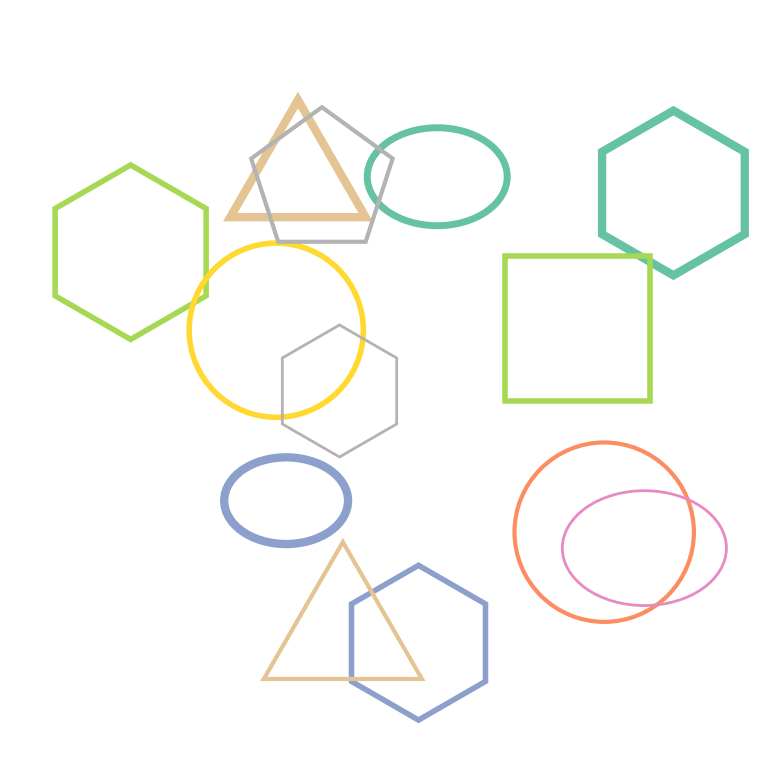[{"shape": "hexagon", "thickness": 3, "radius": 0.53, "center": [0.875, 0.749]}, {"shape": "oval", "thickness": 2.5, "radius": 0.45, "center": [0.568, 0.77]}, {"shape": "circle", "thickness": 1.5, "radius": 0.58, "center": [0.785, 0.309]}, {"shape": "oval", "thickness": 3, "radius": 0.4, "center": [0.372, 0.35]}, {"shape": "hexagon", "thickness": 2, "radius": 0.5, "center": [0.544, 0.165]}, {"shape": "oval", "thickness": 1, "radius": 0.53, "center": [0.837, 0.288]}, {"shape": "hexagon", "thickness": 2, "radius": 0.57, "center": [0.17, 0.672]}, {"shape": "square", "thickness": 2, "radius": 0.47, "center": [0.75, 0.573]}, {"shape": "circle", "thickness": 2, "radius": 0.57, "center": [0.359, 0.571]}, {"shape": "triangle", "thickness": 3, "radius": 0.51, "center": [0.387, 0.769]}, {"shape": "triangle", "thickness": 1.5, "radius": 0.59, "center": [0.445, 0.177]}, {"shape": "pentagon", "thickness": 1.5, "radius": 0.48, "center": [0.418, 0.764]}, {"shape": "hexagon", "thickness": 1, "radius": 0.43, "center": [0.441, 0.492]}]